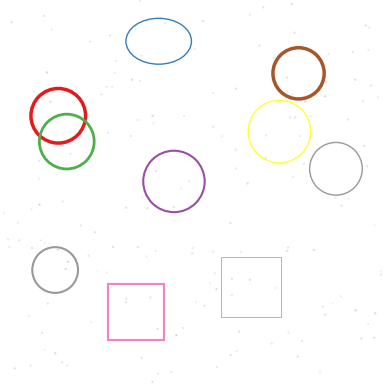[{"shape": "circle", "thickness": 2.5, "radius": 0.35, "center": [0.151, 0.699]}, {"shape": "oval", "thickness": 1, "radius": 0.43, "center": [0.412, 0.893]}, {"shape": "circle", "thickness": 2, "radius": 0.36, "center": [0.173, 0.632]}, {"shape": "circle", "thickness": 1.5, "radius": 0.4, "center": [0.452, 0.529]}, {"shape": "square", "thickness": 0.5, "radius": 0.39, "center": [0.652, 0.254]}, {"shape": "circle", "thickness": 1, "radius": 0.41, "center": [0.726, 0.658]}, {"shape": "circle", "thickness": 2.5, "radius": 0.33, "center": [0.775, 0.81]}, {"shape": "square", "thickness": 1.5, "radius": 0.36, "center": [0.354, 0.19]}, {"shape": "circle", "thickness": 1.5, "radius": 0.3, "center": [0.143, 0.299]}, {"shape": "circle", "thickness": 1, "radius": 0.34, "center": [0.873, 0.562]}]